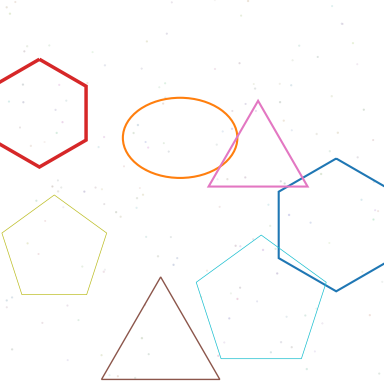[{"shape": "hexagon", "thickness": 1.5, "radius": 0.86, "center": [0.873, 0.416]}, {"shape": "oval", "thickness": 1.5, "radius": 0.74, "center": [0.468, 0.642]}, {"shape": "hexagon", "thickness": 2.5, "radius": 0.7, "center": [0.102, 0.706]}, {"shape": "triangle", "thickness": 1, "radius": 0.89, "center": [0.417, 0.103]}, {"shape": "triangle", "thickness": 1.5, "radius": 0.74, "center": [0.67, 0.59]}, {"shape": "pentagon", "thickness": 0.5, "radius": 0.72, "center": [0.141, 0.35]}, {"shape": "pentagon", "thickness": 0.5, "radius": 0.89, "center": [0.679, 0.212]}]